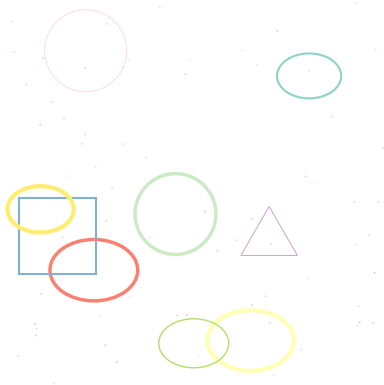[{"shape": "oval", "thickness": 1.5, "radius": 0.42, "center": [0.803, 0.803]}, {"shape": "oval", "thickness": 3, "radius": 0.56, "center": [0.651, 0.116]}, {"shape": "oval", "thickness": 2.5, "radius": 0.57, "center": [0.244, 0.298]}, {"shape": "square", "thickness": 1.5, "radius": 0.49, "center": [0.149, 0.388]}, {"shape": "oval", "thickness": 1, "radius": 0.45, "center": [0.503, 0.108]}, {"shape": "circle", "thickness": 0.5, "radius": 0.53, "center": [0.223, 0.868]}, {"shape": "triangle", "thickness": 0.5, "radius": 0.42, "center": [0.699, 0.379]}, {"shape": "circle", "thickness": 2.5, "radius": 0.52, "center": [0.456, 0.444]}, {"shape": "oval", "thickness": 3, "radius": 0.43, "center": [0.105, 0.456]}]